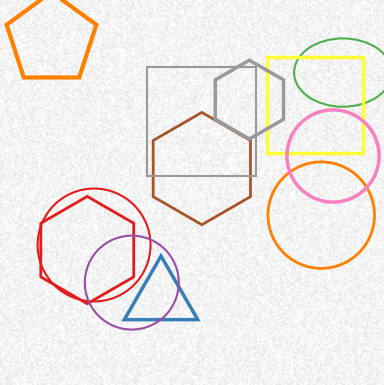[{"shape": "circle", "thickness": 1.5, "radius": 0.73, "center": [0.244, 0.364]}, {"shape": "hexagon", "thickness": 2, "radius": 0.7, "center": [0.227, 0.35]}, {"shape": "triangle", "thickness": 2.5, "radius": 0.55, "center": [0.418, 0.225]}, {"shape": "oval", "thickness": 1.5, "radius": 0.63, "center": [0.891, 0.811]}, {"shape": "circle", "thickness": 1.5, "radius": 0.61, "center": [0.342, 0.266]}, {"shape": "pentagon", "thickness": 3, "radius": 0.61, "center": [0.134, 0.898]}, {"shape": "circle", "thickness": 2, "radius": 0.69, "center": [0.834, 0.441]}, {"shape": "square", "thickness": 2.5, "radius": 0.62, "center": [0.818, 0.728]}, {"shape": "hexagon", "thickness": 2, "radius": 0.73, "center": [0.524, 0.562]}, {"shape": "circle", "thickness": 2.5, "radius": 0.6, "center": [0.865, 0.595]}, {"shape": "hexagon", "thickness": 2.5, "radius": 0.51, "center": [0.648, 0.741]}, {"shape": "square", "thickness": 1.5, "radius": 0.71, "center": [0.524, 0.684]}]